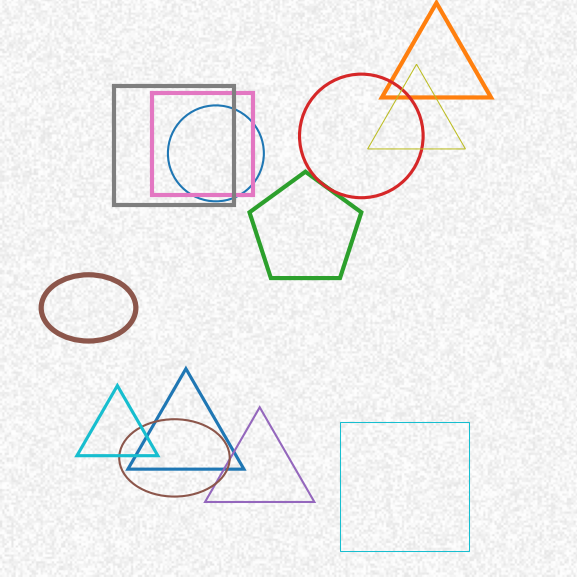[{"shape": "circle", "thickness": 1, "radius": 0.42, "center": [0.374, 0.734]}, {"shape": "triangle", "thickness": 1.5, "radius": 0.58, "center": [0.322, 0.245]}, {"shape": "triangle", "thickness": 2, "radius": 0.55, "center": [0.756, 0.885]}, {"shape": "pentagon", "thickness": 2, "radius": 0.51, "center": [0.529, 0.6]}, {"shape": "circle", "thickness": 1.5, "radius": 0.54, "center": [0.626, 0.764]}, {"shape": "triangle", "thickness": 1, "radius": 0.55, "center": [0.45, 0.185]}, {"shape": "oval", "thickness": 2.5, "radius": 0.41, "center": [0.153, 0.466]}, {"shape": "oval", "thickness": 1, "radius": 0.48, "center": [0.302, 0.206]}, {"shape": "square", "thickness": 2, "radius": 0.44, "center": [0.351, 0.75]}, {"shape": "square", "thickness": 2, "radius": 0.52, "center": [0.302, 0.747]}, {"shape": "triangle", "thickness": 0.5, "radius": 0.49, "center": [0.721, 0.79]}, {"shape": "square", "thickness": 0.5, "radius": 0.56, "center": [0.7, 0.156]}, {"shape": "triangle", "thickness": 1.5, "radius": 0.4, "center": [0.203, 0.25]}]